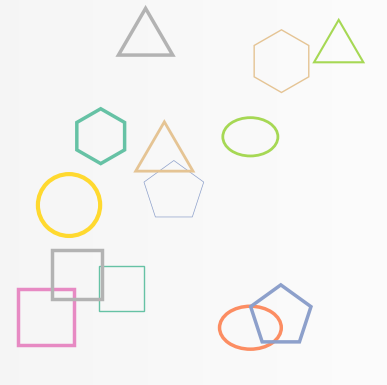[{"shape": "square", "thickness": 1, "radius": 0.29, "center": [0.314, 0.251]}, {"shape": "hexagon", "thickness": 2.5, "radius": 0.36, "center": [0.26, 0.646]}, {"shape": "oval", "thickness": 2.5, "radius": 0.4, "center": [0.646, 0.149]}, {"shape": "pentagon", "thickness": 2.5, "radius": 0.41, "center": [0.725, 0.178]}, {"shape": "pentagon", "thickness": 0.5, "radius": 0.41, "center": [0.449, 0.502]}, {"shape": "square", "thickness": 2.5, "radius": 0.36, "center": [0.119, 0.177]}, {"shape": "triangle", "thickness": 1.5, "radius": 0.37, "center": [0.874, 0.875]}, {"shape": "oval", "thickness": 2, "radius": 0.36, "center": [0.646, 0.645]}, {"shape": "circle", "thickness": 3, "radius": 0.4, "center": [0.178, 0.467]}, {"shape": "triangle", "thickness": 2, "radius": 0.43, "center": [0.424, 0.598]}, {"shape": "hexagon", "thickness": 1, "radius": 0.41, "center": [0.726, 0.841]}, {"shape": "square", "thickness": 2.5, "radius": 0.32, "center": [0.199, 0.287]}, {"shape": "triangle", "thickness": 2.5, "radius": 0.4, "center": [0.376, 0.897]}]